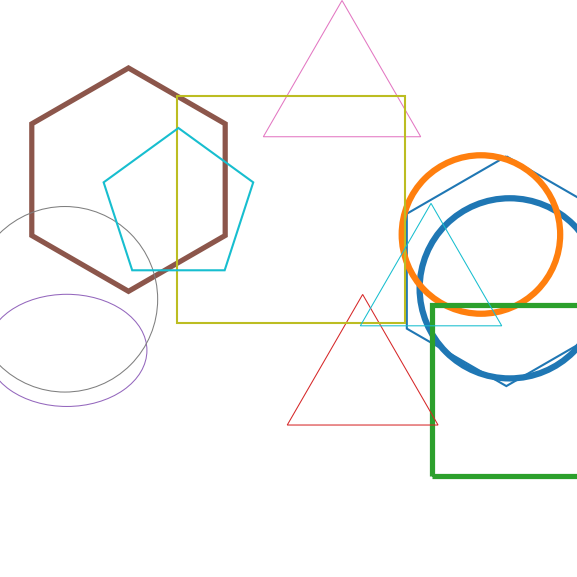[{"shape": "circle", "thickness": 3, "radius": 0.78, "center": [0.883, 0.5]}, {"shape": "hexagon", "thickness": 1, "radius": 0.99, "center": [0.877, 0.53]}, {"shape": "circle", "thickness": 3, "radius": 0.69, "center": [0.833, 0.593]}, {"shape": "square", "thickness": 2.5, "radius": 0.74, "center": [0.895, 0.323]}, {"shape": "triangle", "thickness": 0.5, "radius": 0.75, "center": [0.628, 0.339]}, {"shape": "oval", "thickness": 0.5, "radius": 0.69, "center": [0.116, 0.392]}, {"shape": "hexagon", "thickness": 2.5, "radius": 0.97, "center": [0.222, 0.688]}, {"shape": "triangle", "thickness": 0.5, "radius": 0.79, "center": [0.592, 0.841]}, {"shape": "circle", "thickness": 0.5, "radius": 0.8, "center": [0.112, 0.481]}, {"shape": "square", "thickness": 1, "radius": 0.99, "center": [0.504, 0.636]}, {"shape": "pentagon", "thickness": 1, "radius": 0.68, "center": [0.309, 0.641]}, {"shape": "triangle", "thickness": 0.5, "radius": 0.71, "center": [0.746, 0.506]}]